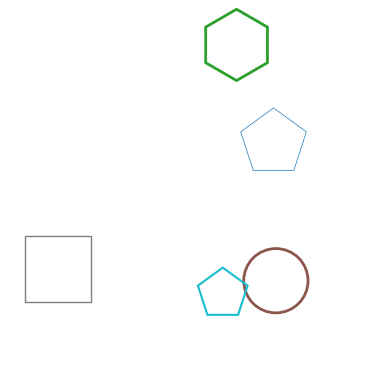[{"shape": "pentagon", "thickness": 0.5, "radius": 0.45, "center": [0.711, 0.63]}, {"shape": "hexagon", "thickness": 2, "radius": 0.46, "center": [0.614, 0.883]}, {"shape": "circle", "thickness": 2, "radius": 0.42, "center": [0.717, 0.271]}, {"shape": "square", "thickness": 1, "radius": 0.43, "center": [0.151, 0.301]}, {"shape": "pentagon", "thickness": 1.5, "radius": 0.34, "center": [0.579, 0.237]}]